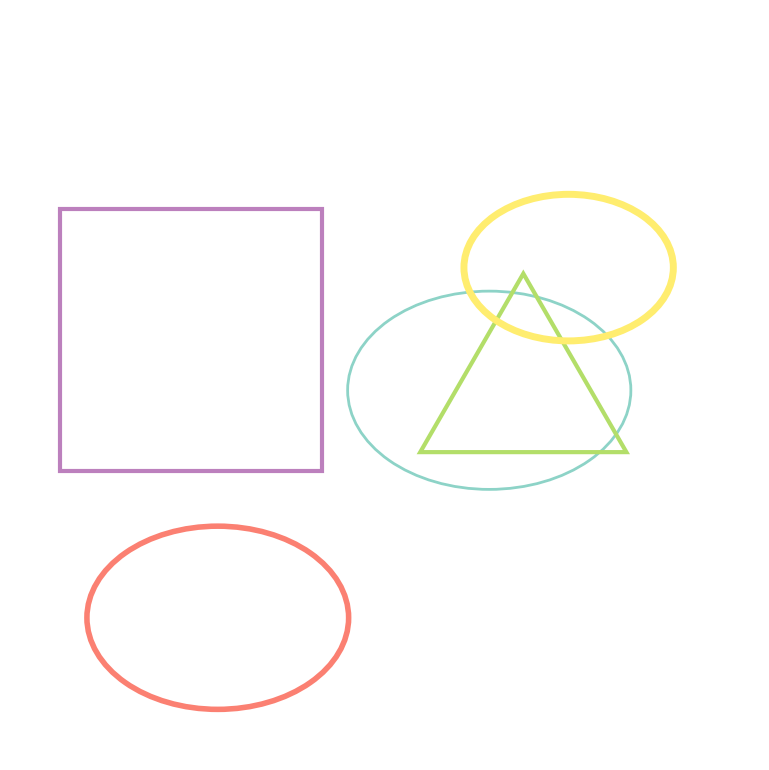[{"shape": "oval", "thickness": 1, "radius": 0.92, "center": [0.635, 0.493]}, {"shape": "oval", "thickness": 2, "radius": 0.85, "center": [0.283, 0.198]}, {"shape": "triangle", "thickness": 1.5, "radius": 0.77, "center": [0.68, 0.49]}, {"shape": "square", "thickness": 1.5, "radius": 0.85, "center": [0.248, 0.558]}, {"shape": "oval", "thickness": 2.5, "radius": 0.68, "center": [0.738, 0.652]}]